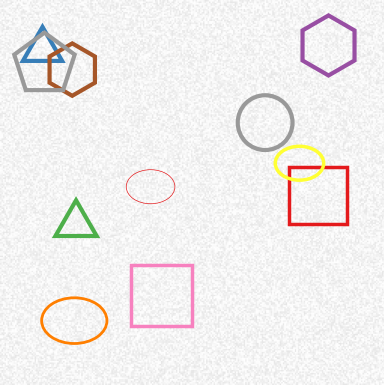[{"shape": "oval", "thickness": 0.5, "radius": 0.32, "center": [0.391, 0.515]}, {"shape": "square", "thickness": 2.5, "radius": 0.37, "center": [0.825, 0.492]}, {"shape": "triangle", "thickness": 3, "radius": 0.29, "center": [0.11, 0.871]}, {"shape": "triangle", "thickness": 3, "radius": 0.31, "center": [0.197, 0.418]}, {"shape": "hexagon", "thickness": 3, "radius": 0.39, "center": [0.853, 0.882]}, {"shape": "oval", "thickness": 2, "radius": 0.42, "center": [0.193, 0.167]}, {"shape": "oval", "thickness": 2.5, "radius": 0.31, "center": [0.778, 0.576]}, {"shape": "hexagon", "thickness": 3, "radius": 0.34, "center": [0.188, 0.819]}, {"shape": "square", "thickness": 2.5, "radius": 0.39, "center": [0.42, 0.232]}, {"shape": "pentagon", "thickness": 3, "radius": 0.41, "center": [0.116, 0.833]}, {"shape": "circle", "thickness": 3, "radius": 0.36, "center": [0.689, 0.681]}]